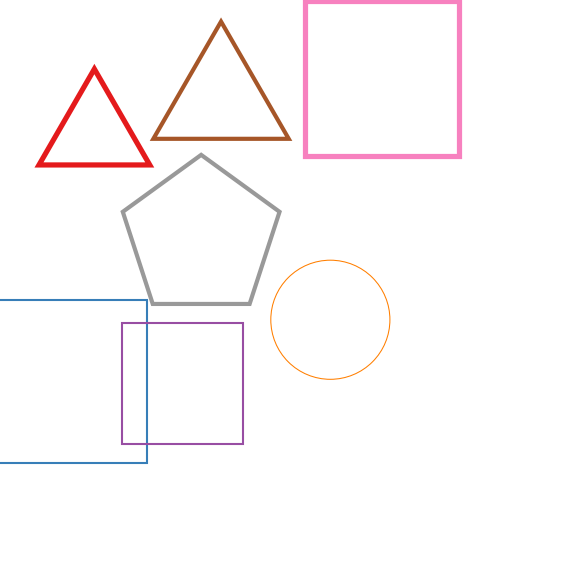[{"shape": "triangle", "thickness": 2.5, "radius": 0.55, "center": [0.163, 0.769]}, {"shape": "square", "thickness": 1, "radius": 0.71, "center": [0.113, 0.338]}, {"shape": "square", "thickness": 1, "radius": 0.52, "center": [0.316, 0.336]}, {"shape": "circle", "thickness": 0.5, "radius": 0.52, "center": [0.572, 0.445]}, {"shape": "triangle", "thickness": 2, "radius": 0.68, "center": [0.383, 0.826]}, {"shape": "square", "thickness": 2.5, "radius": 0.67, "center": [0.662, 0.863]}, {"shape": "pentagon", "thickness": 2, "radius": 0.71, "center": [0.348, 0.588]}]